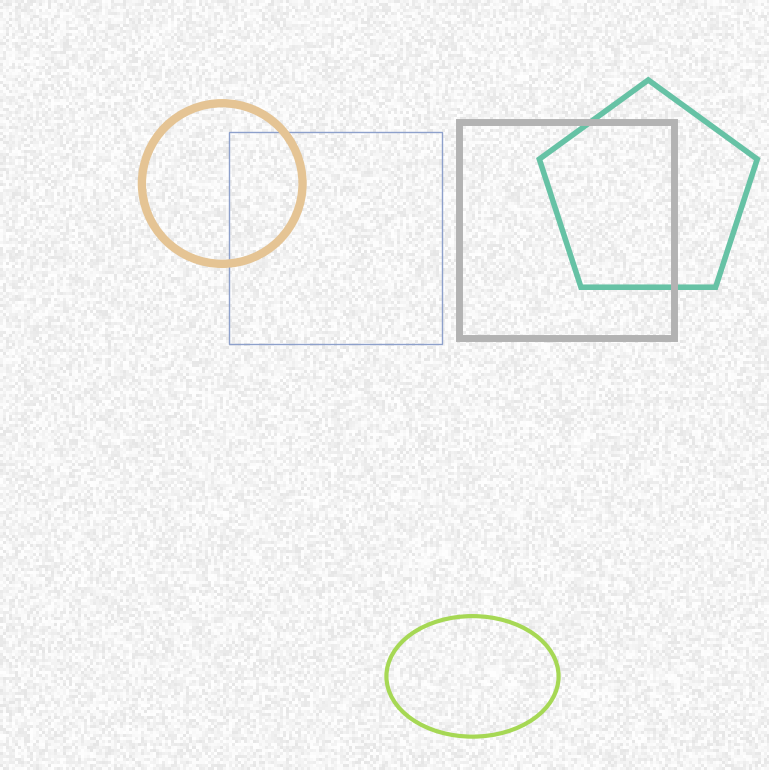[{"shape": "pentagon", "thickness": 2, "radius": 0.74, "center": [0.842, 0.747]}, {"shape": "square", "thickness": 0.5, "radius": 0.69, "center": [0.436, 0.691]}, {"shape": "oval", "thickness": 1.5, "radius": 0.56, "center": [0.614, 0.122]}, {"shape": "circle", "thickness": 3, "radius": 0.52, "center": [0.289, 0.762]}, {"shape": "square", "thickness": 2.5, "radius": 0.7, "center": [0.736, 0.701]}]